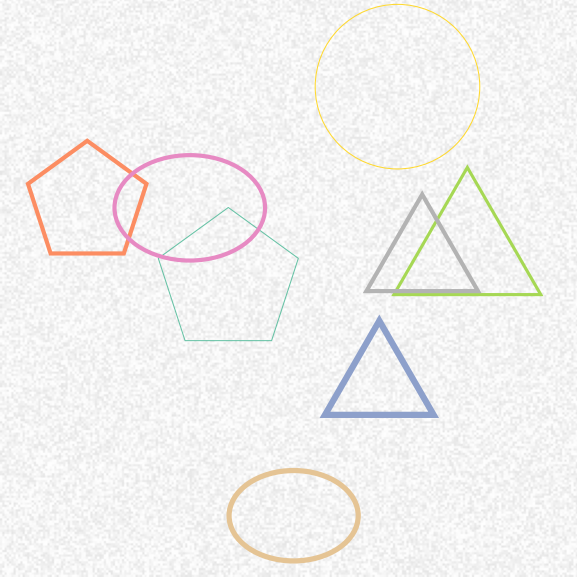[{"shape": "pentagon", "thickness": 0.5, "radius": 0.64, "center": [0.395, 0.512]}, {"shape": "pentagon", "thickness": 2, "radius": 0.54, "center": [0.151, 0.647]}, {"shape": "triangle", "thickness": 3, "radius": 0.54, "center": [0.657, 0.335]}, {"shape": "oval", "thickness": 2, "radius": 0.65, "center": [0.329, 0.639]}, {"shape": "triangle", "thickness": 1.5, "radius": 0.73, "center": [0.809, 0.562]}, {"shape": "circle", "thickness": 0.5, "radius": 0.71, "center": [0.688, 0.849]}, {"shape": "oval", "thickness": 2.5, "radius": 0.56, "center": [0.508, 0.106]}, {"shape": "triangle", "thickness": 2, "radius": 0.56, "center": [0.731, 0.551]}]